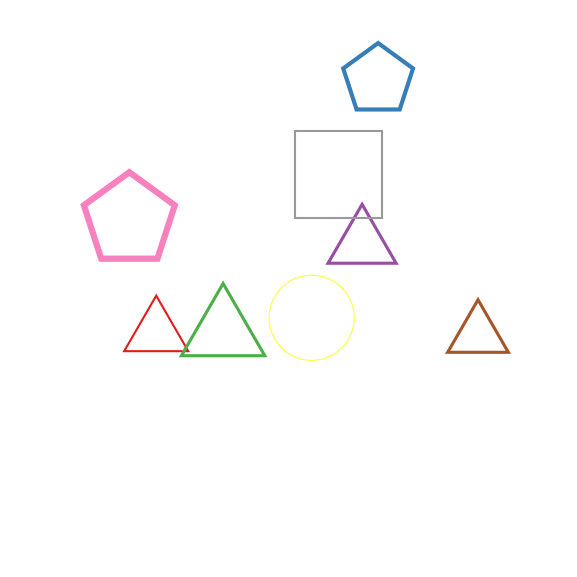[{"shape": "triangle", "thickness": 1, "radius": 0.32, "center": [0.271, 0.423]}, {"shape": "pentagon", "thickness": 2, "radius": 0.32, "center": [0.655, 0.861]}, {"shape": "triangle", "thickness": 1.5, "radius": 0.42, "center": [0.386, 0.425]}, {"shape": "triangle", "thickness": 1.5, "radius": 0.34, "center": [0.627, 0.577]}, {"shape": "circle", "thickness": 0.5, "radius": 0.37, "center": [0.54, 0.449]}, {"shape": "triangle", "thickness": 1.5, "radius": 0.3, "center": [0.828, 0.419]}, {"shape": "pentagon", "thickness": 3, "radius": 0.41, "center": [0.224, 0.618]}, {"shape": "square", "thickness": 1, "radius": 0.38, "center": [0.586, 0.697]}]